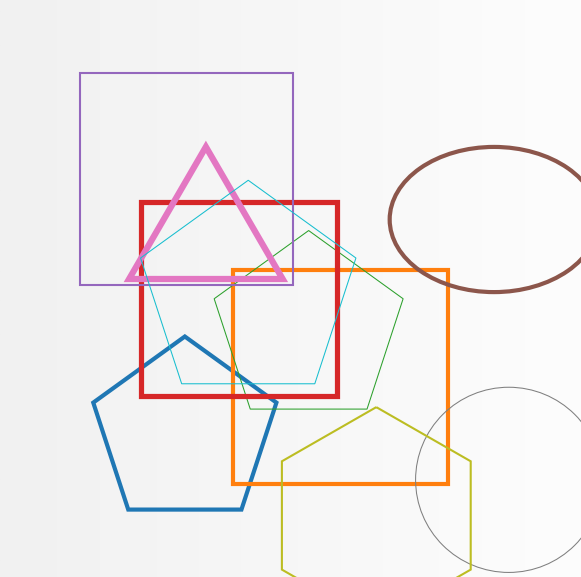[{"shape": "pentagon", "thickness": 2, "radius": 0.83, "center": [0.318, 0.251]}, {"shape": "square", "thickness": 2, "radius": 0.92, "center": [0.585, 0.346]}, {"shape": "pentagon", "thickness": 0.5, "radius": 0.85, "center": [0.531, 0.429]}, {"shape": "square", "thickness": 2.5, "radius": 0.84, "center": [0.411, 0.482]}, {"shape": "square", "thickness": 1, "radius": 0.92, "center": [0.321, 0.689]}, {"shape": "oval", "thickness": 2, "radius": 0.9, "center": [0.85, 0.619]}, {"shape": "triangle", "thickness": 3, "radius": 0.76, "center": [0.354, 0.592]}, {"shape": "circle", "thickness": 0.5, "radius": 0.8, "center": [0.875, 0.168]}, {"shape": "hexagon", "thickness": 1, "radius": 0.94, "center": [0.647, 0.107]}, {"shape": "pentagon", "thickness": 0.5, "radius": 0.97, "center": [0.427, 0.492]}]